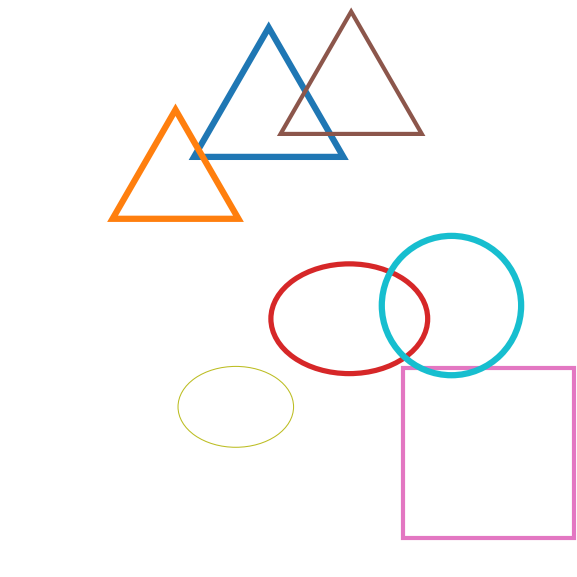[{"shape": "triangle", "thickness": 3, "radius": 0.75, "center": [0.465, 0.802]}, {"shape": "triangle", "thickness": 3, "radius": 0.63, "center": [0.304, 0.683]}, {"shape": "oval", "thickness": 2.5, "radius": 0.68, "center": [0.605, 0.447]}, {"shape": "triangle", "thickness": 2, "radius": 0.71, "center": [0.608, 0.838]}, {"shape": "square", "thickness": 2, "radius": 0.74, "center": [0.846, 0.215]}, {"shape": "oval", "thickness": 0.5, "radius": 0.5, "center": [0.408, 0.295]}, {"shape": "circle", "thickness": 3, "radius": 0.6, "center": [0.782, 0.47]}]